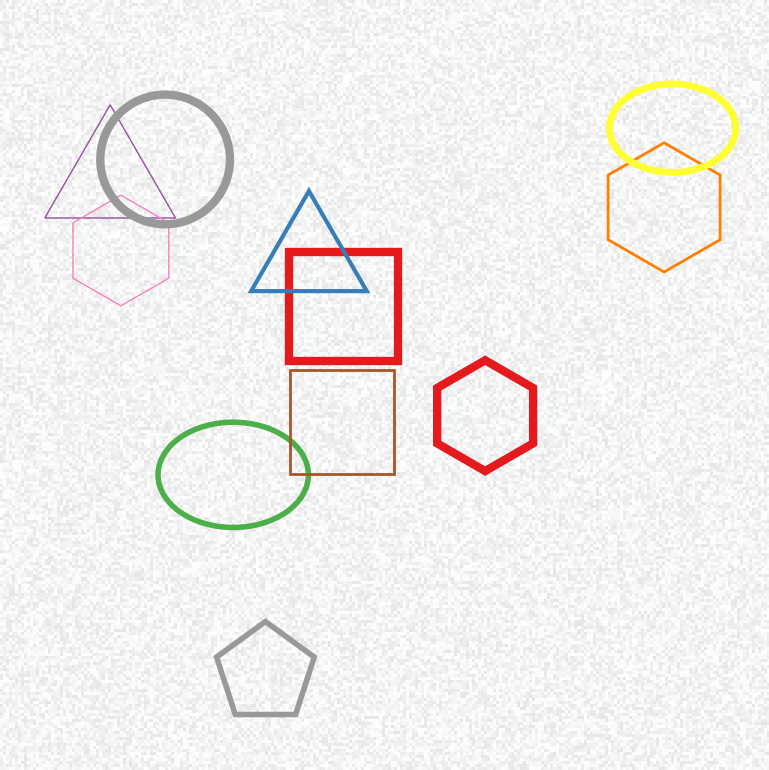[{"shape": "square", "thickness": 3, "radius": 0.35, "center": [0.446, 0.602]}, {"shape": "hexagon", "thickness": 3, "radius": 0.36, "center": [0.63, 0.46]}, {"shape": "triangle", "thickness": 1.5, "radius": 0.43, "center": [0.401, 0.665]}, {"shape": "oval", "thickness": 2, "radius": 0.49, "center": [0.303, 0.383]}, {"shape": "triangle", "thickness": 0.5, "radius": 0.49, "center": [0.143, 0.766]}, {"shape": "hexagon", "thickness": 1, "radius": 0.42, "center": [0.863, 0.731]}, {"shape": "oval", "thickness": 2.5, "radius": 0.41, "center": [0.873, 0.834]}, {"shape": "square", "thickness": 1, "radius": 0.34, "center": [0.445, 0.452]}, {"shape": "hexagon", "thickness": 0.5, "radius": 0.36, "center": [0.157, 0.675]}, {"shape": "circle", "thickness": 3, "radius": 0.42, "center": [0.214, 0.793]}, {"shape": "pentagon", "thickness": 2, "radius": 0.33, "center": [0.345, 0.126]}]